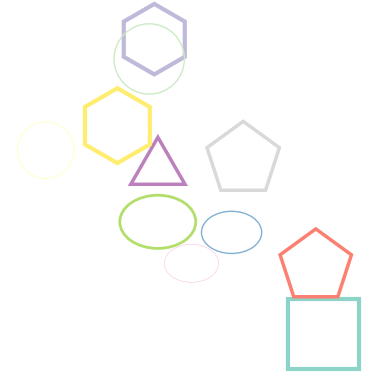[{"shape": "square", "thickness": 3, "radius": 0.46, "center": [0.84, 0.133]}, {"shape": "circle", "thickness": 0.5, "radius": 0.37, "center": [0.119, 0.61]}, {"shape": "hexagon", "thickness": 3, "radius": 0.46, "center": [0.401, 0.898]}, {"shape": "pentagon", "thickness": 2.5, "radius": 0.49, "center": [0.82, 0.308]}, {"shape": "oval", "thickness": 1, "radius": 0.39, "center": [0.601, 0.396]}, {"shape": "oval", "thickness": 2, "radius": 0.49, "center": [0.41, 0.424]}, {"shape": "oval", "thickness": 0.5, "radius": 0.35, "center": [0.497, 0.316]}, {"shape": "pentagon", "thickness": 2.5, "radius": 0.49, "center": [0.632, 0.586]}, {"shape": "triangle", "thickness": 2.5, "radius": 0.41, "center": [0.41, 0.562]}, {"shape": "circle", "thickness": 1, "radius": 0.46, "center": [0.388, 0.847]}, {"shape": "hexagon", "thickness": 3, "radius": 0.49, "center": [0.305, 0.674]}]